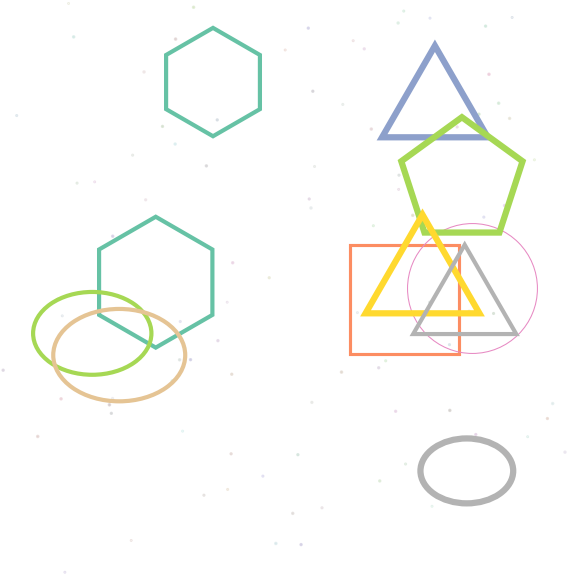[{"shape": "hexagon", "thickness": 2, "radius": 0.47, "center": [0.369, 0.857]}, {"shape": "hexagon", "thickness": 2, "radius": 0.57, "center": [0.27, 0.51]}, {"shape": "square", "thickness": 1.5, "radius": 0.47, "center": [0.701, 0.48]}, {"shape": "triangle", "thickness": 3, "radius": 0.53, "center": [0.753, 0.814]}, {"shape": "circle", "thickness": 0.5, "radius": 0.56, "center": [0.818, 0.5]}, {"shape": "oval", "thickness": 2, "radius": 0.51, "center": [0.16, 0.422]}, {"shape": "pentagon", "thickness": 3, "radius": 0.55, "center": [0.8, 0.686]}, {"shape": "triangle", "thickness": 3, "radius": 0.57, "center": [0.732, 0.514]}, {"shape": "oval", "thickness": 2, "radius": 0.57, "center": [0.206, 0.384]}, {"shape": "oval", "thickness": 3, "radius": 0.4, "center": [0.808, 0.184]}, {"shape": "triangle", "thickness": 2, "radius": 0.52, "center": [0.805, 0.472]}]